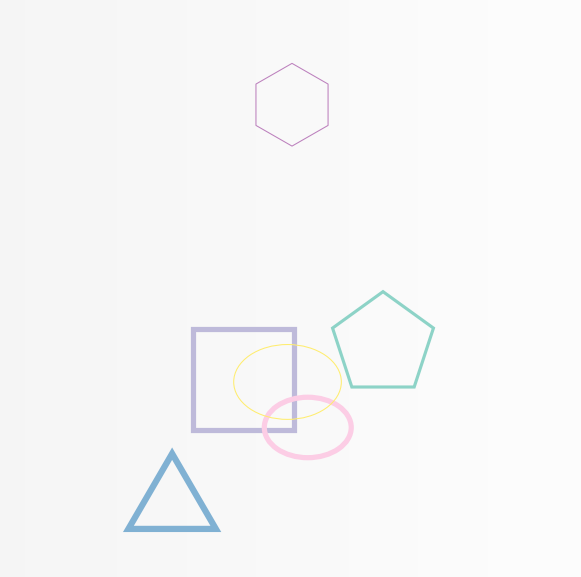[{"shape": "pentagon", "thickness": 1.5, "radius": 0.46, "center": [0.659, 0.403]}, {"shape": "square", "thickness": 2.5, "radius": 0.44, "center": [0.418, 0.342]}, {"shape": "triangle", "thickness": 3, "radius": 0.43, "center": [0.296, 0.127]}, {"shape": "oval", "thickness": 2.5, "radius": 0.37, "center": [0.529, 0.259]}, {"shape": "hexagon", "thickness": 0.5, "radius": 0.36, "center": [0.502, 0.818]}, {"shape": "oval", "thickness": 0.5, "radius": 0.46, "center": [0.495, 0.338]}]